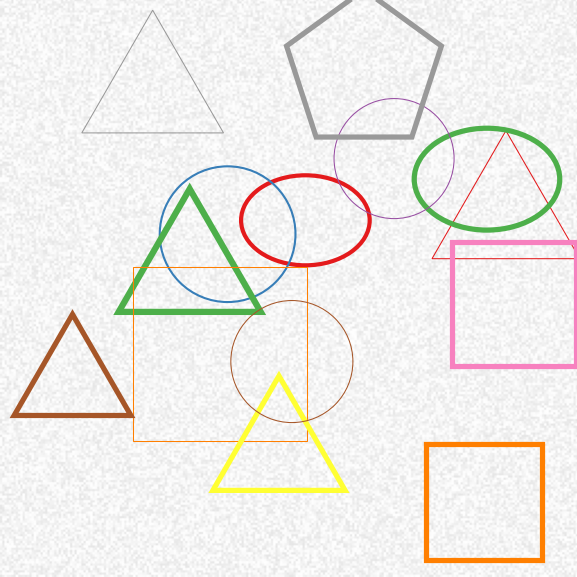[{"shape": "triangle", "thickness": 0.5, "radius": 0.74, "center": [0.876, 0.625]}, {"shape": "oval", "thickness": 2, "radius": 0.56, "center": [0.529, 0.618]}, {"shape": "circle", "thickness": 1, "radius": 0.59, "center": [0.394, 0.594]}, {"shape": "oval", "thickness": 2.5, "radius": 0.63, "center": [0.843, 0.689]}, {"shape": "triangle", "thickness": 3, "radius": 0.71, "center": [0.328, 0.53]}, {"shape": "circle", "thickness": 0.5, "radius": 0.52, "center": [0.682, 0.725]}, {"shape": "square", "thickness": 0.5, "radius": 0.75, "center": [0.381, 0.386]}, {"shape": "square", "thickness": 2.5, "radius": 0.5, "center": [0.837, 0.13]}, {"shape": "triangle", "thickness": 2.5, "radius": 0.66, "center": [0.483, 0.216]}, {"shape": "circle", "thickness": 0.5, "radius": 0.53, "center": [0.505, 0.373]}, {"shape": "triangle", "thickness": 2.5, "radius": 0.58, "center": [0.126, 0.338]}, {"shape": "square", "thickness": 2.5, "radius": 0.54, "center": [0.89, 0.473]}, {"shape": "triangle", "thickness": 0.5, "radius": 0.71, "center": [0.264, 0.84]}, {"shape": "pentagon", "thickness": 2.5, "radius": 0.7, "center": [0.63, 0.876]}]